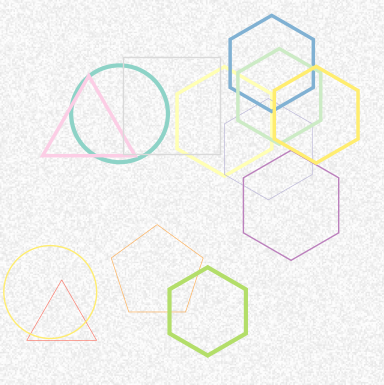[{"shape": "circle", "thickness": 3, "radius": 0.63, "center": [0.31, 0.704]}, {"shape": "hexagon", "thickness": 2.5, "radius": 0.71, "center": [0.583, 0.685]}, {"shape": "hexagon", "thickness": 0.5, "radius": 0.66, "center": [0.697, 0.613]}, {"shape": "triangle", "thickness": 0.5, "radius": 0.52, "center": [0.16, 0.168]}, {"shape": "hexagon", "thickness": 2.5, "radius": 0.62, "center": [0.706, 0.835]}, {"shape": "pentagon", "thickness": 0.5, "radius": 0.63, "center": [0.408, 0.291]}, {"shape": "hexagon", "thickness": 3, "radius": 0.57, "center": [0.539, 0.191]}, {"shape": "triangle", "thickness": 2.5, "radius": 0.69, "center": [0.231, 0.665]}, {"shape": "square", "thickness": 1, "radius": 0.63, "center": [0.444, 0.726]}, {"shape": "hexagon", "thickness": 1, "radius": 0.71, "center": [0.756, 0.467]}, {"shape": "hexagon", "thickness": 2.5, "radius": 0.62, "center": [0.725, 0.749]}, {"shape": "hexagon", "thickness": 2.5, "radius": 0.63, "center": [0.821, 0.702]}, {"shape": "circle", "thickness": 1, "radius": 0.6, "center": [0.13, 0.241]}]